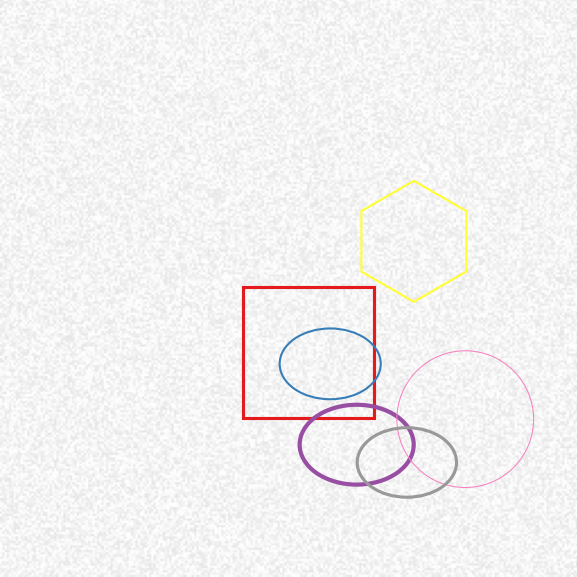[{"shape": "square", "thickness": 1.5, "radius": 0.57, "center": [0.534, 0.388]}, {"shape": "oval", "thickness": 1, "radius": 0.44, "center": [0.572, 0.369]}, {"shape": "oval", "thickness": 2, "radius": 0.49, "center": [0.618, 0.229]}, {"shape": "hexagon", "thickness": 1, "radius": 0.52, "center": [0.717, 0.581]}, {"shape": "circle", "thickness": 0.5, "radius": 0.59, "center": [0.806, 0.273]}, {"shape": "oval", "thickness": 1.5, "radius": 0.43, "center": [0.705, 0.198]}]